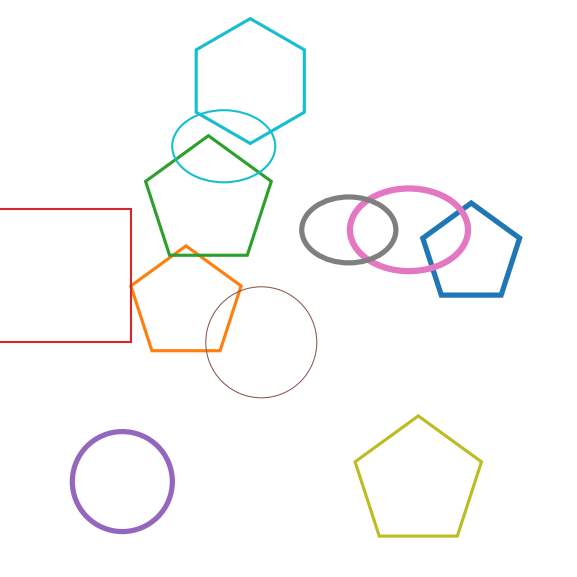[{"shape": "pentagon", "thickness": 2.5, "radius": 0.44, "center": [0.816, 0.559]}, {"shape": "pentagon", "thickness": 1.5, "radius": 0.5, "center": [0.322, 0.473]}, {"shape": "pentagon", "thickness": 1.5, "radius": 0.57, "center": [0.361, 0.65]}, {"shape": "square", "thickness": 1, "radius": 0.58, "center": [0.112, 0.522]}, {"shape": "circle", "thickness": 2.5, "radius": 0.43, "center": [0.212, 0.165]}, {"shape": "circle", "thickness": 0.5, "radius": 0.48, "center": [0.452, 0.406]}, {"shape": "oval", "thickness": 3, "radius": 0.51, "center": [0.708, 0.601]}, {"shape": "oval", "thickness": 2.5, "radius": 0.41, "center": [0.604, 0.601]}, {"shape": "pentagon", "thickness": 1.5, "radius": 0.58, "center": [0.724, 0.164]}, {"shape": "oval", "thickness": 1, "radius": 0.45, "center": [0.387, 0.746]}, {"shape": "hexagon", "thickness": 1.5, "radius": 0.54, "center": [0.433, 0.859]}]